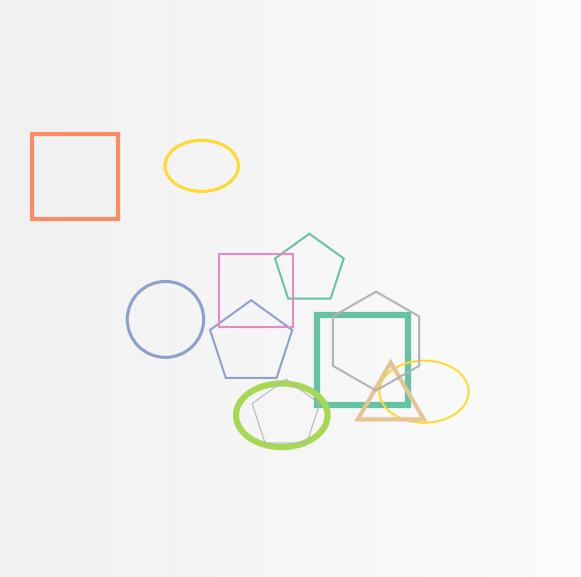[{"shape": "pentagon", "thickness": 1, "radius": 0.31, "center": [0.532, 0.532]}, {"shape": "square", "thickness": 3, "radius": 0.39, "center": [0.624, 0.376]}, {"shape": "square", "thickness": 2, "radius": 0.37, "center": [0.128, 0.694]}, {"shape": "pentagon", "thickness": 1, "radius": 0.37, "center": [0.432, 0.405]}, {"shape": "circle", "thickness": 1.5, "radius": 0.33, "center": [0.285, 0.446]}, {"shape": "square", "thickness": 1, "radius": 0.32, "center": [0.44, 0.496]}, {"shape": "oval", "thickness": 3, "radius": 0.39, "center": [0.485, 0.28]}, {"shape": "oval", "thickness": 1.5, "radius": 0.32, "center": [0.347, 0.712]}, {"shape": "oval", "thickness": 1, "radius": 0.38, "center": [0.729, 0.321]}, {"shape": "triangle", "thickness": 2, "radius": 0.33, "center": [0.672, 0.306]}, {"shape": "hexagon", "thickness": 1, "radius": 0.43, "center": [0.647, 0.408]}, {"shape": "pentagon", "thickness": 0.5, "radius": 0.31, "center": [0.492, 0.281]}]